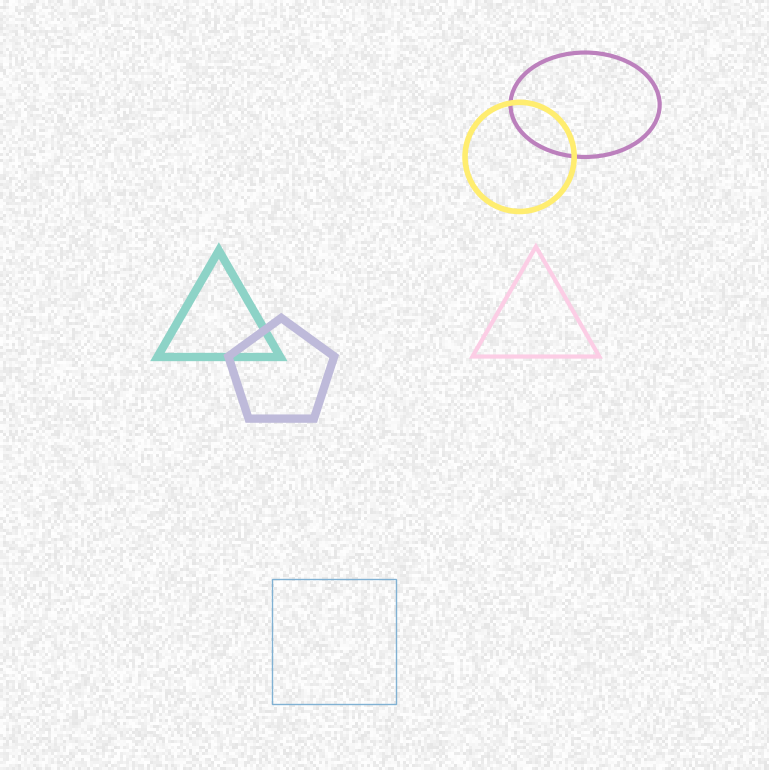[{"shape": "triangle", "thickness": 3, "radius": 0.46, "center": [0.284, 0.582]}, {"shape": "pentagon", "thickness": 3, "radius": 0.36, "center": [0.365, 0.515]}, {"shape": "square", "thickness": 0.5, "radius": 0.4, "center": [0.434, 0.167]}, {"shape": "triangle", "thickness": 1.5, "radius": 0.48, "center": [0.696, 0.585]}, {"shape": "oval", "thickness": 1.5, "radius": 0.48, "center": [0.76, 0.864]}, {"shape": "circle", "thickness": 2, "radius": 0.35, "center": [0.675, 0.796]}]